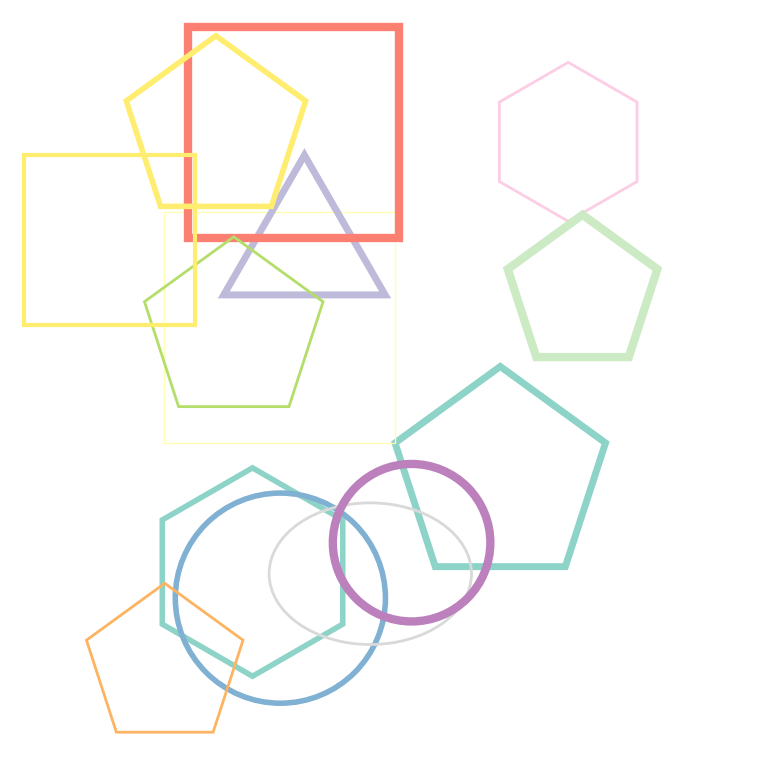[{"shape": "hexagon", "thickness": 2, "radius": 0.68, "center": [0.328, 0.257]}, {"shape": "pentagon", "thickness": 2.5, "radius": 0.72, "center": [0.65, 0.38]}, {"shape": "square", "thickness": 0.5, "radius": 0.75, "center": [0.363, 0.575]}, {"shape": "triangle", "thickness": 2.5, "radius": 0.61, "center": [0.395, 0.678]}, {"shape": "square", "thickness": 3, "radius": 0.69, "center": [0.381, 0.828]}, {"shape": "circle", "thickness": 2, "radius": 0.68, "center": [0.364, 0.223]}, {"shape": "pentagon", "thickness": 1, "radius": 0.53, "center": [0.214, 0.136]}, {"shape": "pentagon", "thickness": 1, "radius": 0.61, "center": [0.304, 0.571]}, {"shape": "hexagon", "thickness": 1, "radius": 0.52, "center": [0.738, 0.816]}, {"shape": "oval", "thickness": 1, "radius": 0.66, "center": [0.481, 0.255]}, {"shape": "circle", "thickness": 3, "radius": 0.51, "center": [0.535, 0.295]}, {"shape": "pentagon", "thickness": 3, "radius": 0.51, "center": [0.757, 0.619]}, {"shape": "square", "thickness": 1.5, "radius": 0.55, "center": [0.142, 0.688]}, {"shape": "pentagon", "thickness": 2, "radius": 0.61, "center": [0.28, 0.831]}]